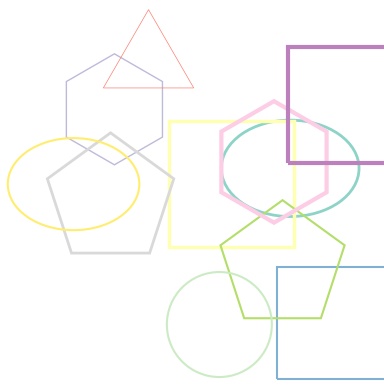[{"shape": "oval", "thickness": 2, "radius": 0.89, "center": [0.754, 0.563]}, {"shape": "square", "thickness": 2.5, "radius": 0.82, "center": [0.601, 0.522]}, {"shape": "hexagon", "thickness": 1, "radius": 0.72, "center": [0.297, 0.716]}, {"shape": "triangle", "thickness": 0.5, "radius": 0.68, "center": [0.386, 0.839]}, {"shape": "square", "thickness": 1.5, "radius": 0.73, "center": [0.866, 0.161]}, {"shape": "pentagon", "thickness": 1.5, "radius": 0.85, "center": [0.734, 0.311]}, {"shape": "hexagon", "thickness": 3, "radius": 0.79, "center": [0.712, 0.579]}, {"shape": "pentagon", "thickness": 2, "radius": 0.86, "center": [0.287, 0.482]}, {"shape": "square", "thickness": 3, "radius": 0.75, "center": [0.899, 0.727]}, {"shape": "circle", "thickness": 1.5, "radius": 0.68, "center": [0.57, 0.157]}, {"shape": "oval", "thickness": 1.5, "radius": 0.85, "center": [0.191, 0.522]}]